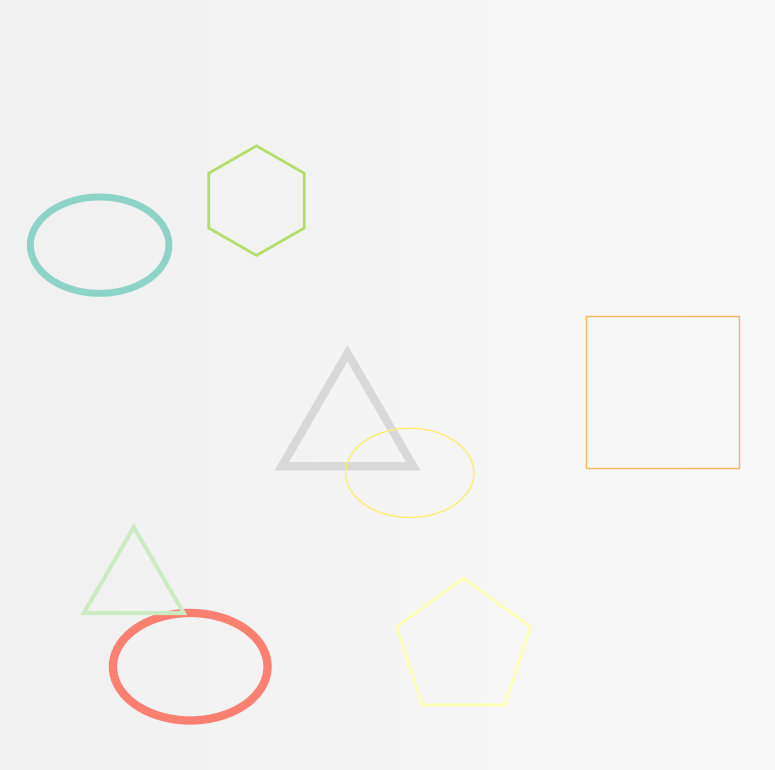[{"shape": "oval", "thickness": 2.5, "radius": 0.45, "center": [0.129, 0.682]}, {"shape": "pentagon", "thickness": 1, "radius": 0.45, "center": [0.598, 0.158]}, {"shape": "oval", "thickness": 3, "radius": 0.5, "center": [0.245, 0.134]}, {"shape": "square", "thickness": 0.5, "radius": 0.49, "center": [0.855, 0.491]}, {"shape": "hexagon", "thickness": 1, "radius": 0.36, "center": [0.331, 0.739]}, {"shape": "triangle", "thickness": 3, "radius": 0.49, "center": [0.448, 0.443]}, {"shape": "triangle", "thickness": 1.5, "radius": 0.37, "center": [0.173, 0.241]}, {"shape": "oval", "thickness": 0.5, "radius": 0.41, "center": [0.529, 0.386]}]